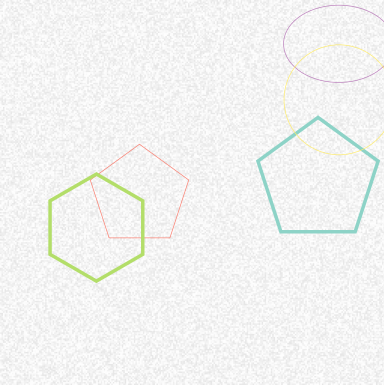[{"shape": "pentagon", "thickness": 2.5, "radius": 0.82, "center": [0.826, 0.531]}, {"shape": "pentagon", "thickness": 0.5, "radius": 0.67, "center": [0.362, 0.491]}, {"shape": "hexagon", "thickness": 2.5, "radius": 0.7, "center": [0.25, 0.409]}, {"shape": "oval", "thickness": 0.5, "radius": 0.72, "center": [0.88, 0.886]}, {"shape": "circle", "thickness": 0.5, "radius": 0.71, "center": [0.881, 0.741]}]